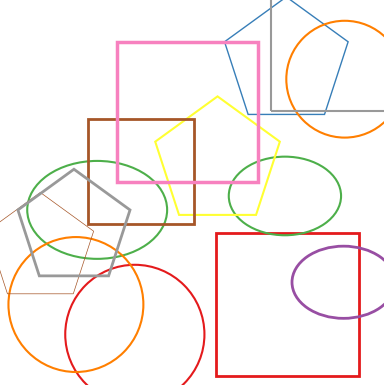[{"shape": "circle", "thickness": 1.5, "radius": 0.9, "center": [0.35, 0.131]}, {"shape": "square", "thickness": 2, "radius": 0.93, "center": [0.747, 0.209]}, {"shape": "pentagon", "thickness": 1, "radius": 0.84, "center": [0.744, 0.839]}, {"shape": "oval", "thickness": 1.5, "radius": 0.73, "center": [0.74, 0.491]}, {"shape": "oval", "thickness": 1.5, "radius": 0.91, "center": [0.252, 0.455]}, {"shape": "oval", "thickness": 2, "radius": 0.67, "center": [0.892, 0.267]}, {"shape": "circle", "thickness": 1.5, "radius": 0.76, "center": [0.895, 0.794]}, {"shape": "circle", "thickness": 1.5, "radius": 0.88, "center": [0.197, 0.209]}, {"shape": "pentagon", "thickness": 1.5, "radius": 0.85, "center": [0.565, 0.579]}, {"shape": "square", "thickness": 2, "radius": 0.69, "center": [0.366, 0.555]}, {"shape": "pentagon", "thickness": 0.5, "radius": 0.73, "center": [0.105, 0.355]}, {"shape": "square", "thickness": 2.5, "radius": 0.91, "center": [0.486, 0.709]}, {"shape": "pentagon", "thickness": 2, "radius": 0.77, "center": [0.192, 0.407]}, {"shape": "square", "thickness": 1.5, "radius": 0.86, "center": [0.875, 0.882]}]